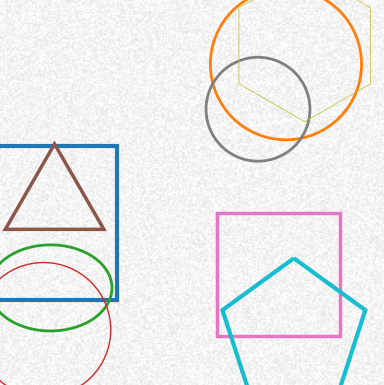[{"shape": "square", "thickness": 3, "radius": 1.0, "center": [0.104, 0.421]}, {"shape": "circle", "thickness": 2, "radius": 0.98, "center": [0.743, 0.833]}, {"shape": "oval", "thickness": 2, "radius": 0.8, "center": [0.131, 0.252]}, {"shape": "circle", "thickness": 1, "radius": 0.87, "center": [0.113, 0.144]}, {"shape": "triangle", "thickness": 2.5, "radius": 0.74, "center": [0.142, 0.478]}, {"shape": "square", "thickness": 2.5, "radius": 0.8, "center": [0.723, 0.286]}, {"shape": "circle", "thickness": 2, "radius": 0.67, "center": [0.67, 0.716]}, {"shape": "hexagon", "thickness": 0.5, "radius": 0.99, "center": [0.791, 0.881]}, {"shape": "pentagon", "thickness": 3, "radius": 0.98, "center": [0.763, 0.134]}]